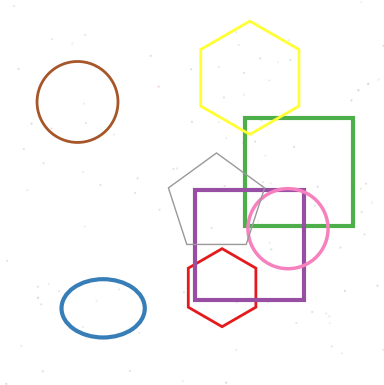[{"shape": "hexagon", "thickness": 2, "radius": 0.51, "center": [0.577, 0.253]}, {"shape": "oval", "thickness": 3, "radius": 0.54, "center": [0.268, 0.199]}, {"shape": "square", "thickness": 3, "radius": 0.7, "center": [0.776, 0.553]}, {"shape": "square", "thickness": 3, "radius": 0.71, "center": [0.648, 0.363]}, {"shape": "hexagon", "thickness": 2, "radius": 0.74, "center": [0.649, 0.798]}, {"shape": "circle", "thickness": 2, "radius": 0.53, "center": [0.201, 0.735]}, {"shape": "circle", "thickness": 2.5, "radius": 0.52, "center": [0.748, 0.406]}, {"shape": "pentagon", "thickness": 1, "radius": 0.66, "center": [0.562, 0.471]}]